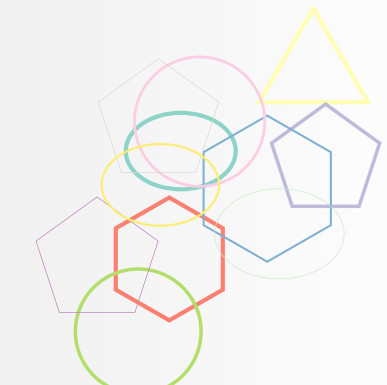[{"shape": "oval", "thickness": 3, "radius": 0.71, "center": [0.466, 0.608]}, {"shape": "triangle", "thickness": 3, "radius": 0.81, "center": [0.809, 0.816]}, {"shape": "pentagon", "thickness": 2.5, "radius": 0.73, "center": [0.84, 0.583]}, {"shape": "hexagon", "thickness": 3, "radius": 0.8, "center": [0.437, 0.327]}, {"shape": "hexagon", "thickness": 1.5, "radius": 0.95, "center": [0.69, 0.51]}, {"shape": "circle", "thickness": 2.5, "radius": 0.81, "center": [0.357, 0.139]}, {"shape": "circle", "thickness": 2, "radius": 0.84, "center": [0.515, 0.684]}, {"shape": "pentagon", "thickness": 0.5, "radius": 0.82, "center": [0.409, 0.684]}, {"shape": "pentagon", "thickness": 0.5, "radius": 0.83, "center": [0.251, 0.323]}, {"shape": "oval", "thickness": 0.5, "radius": 0.84, "center": [0.721, 0.393]}, {"shape": "oval", "thickness": 1.5, "radius": 0.76, "center": [0.414, 0.52]}]